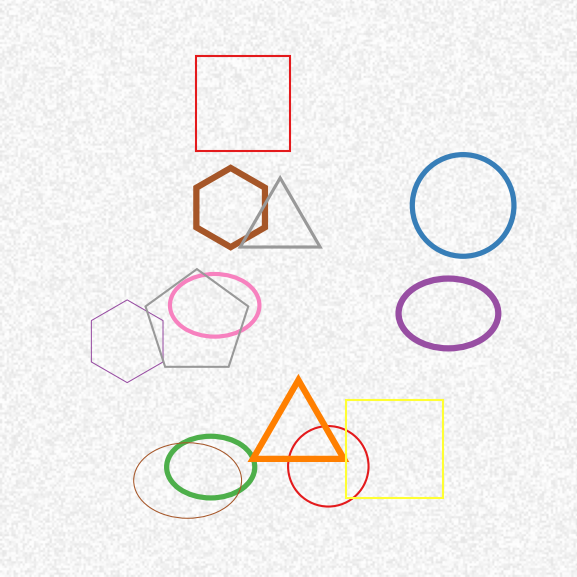[{"shape": "square", "thickness": 1, "radius": 0.41, "center": [0.421, 0.82]}, {"shape": "circle", "thickness": 1, "radius": 0.35, "center": [0.569, 0.192]}, {"shape": "circle", "thickness": 2.5, "radius": 0.44, "center": [0.802, 0.643]}, {"shape": "oval", "thickness": 2.5, "radius": 0.38, "center": [0.365, 0.19]}, {"shape": "hexagon", "thickness": 0.5, "radius": 0.36, "center": [0.22, 0.408]}, {"shape": "oval", "thickness": 3, "radius": 0.43, "center": [0.777, 0.456]}, {"shape": "triangle", "thickness": 3, "radius": 0.45, "center": [0.517, 0.25]}, {"shape": "square", "thickness": 1, "radius": 0.42, "center": [0.683, 0.222]}, {"shape": "hexagon", "thickness": 3, "radius": 0.34, "center": [0.399, 0.64]}, {"shape": "oval", "thickness": 0.5, "radius": 0.47, "center": [0.325, 0.167]}, {"shape": "oval", "thickness": 2, "radius": 0.39, "center": [0.372, 0.47]}, {"shape": "triangle", "thickness": 1.5, "radius": 0.4, "center": [0.485, 0.611]}, {"shape": "pentagon", "thickness": 1, "radius": 0.47, "center": [0.341, 0.44]}]